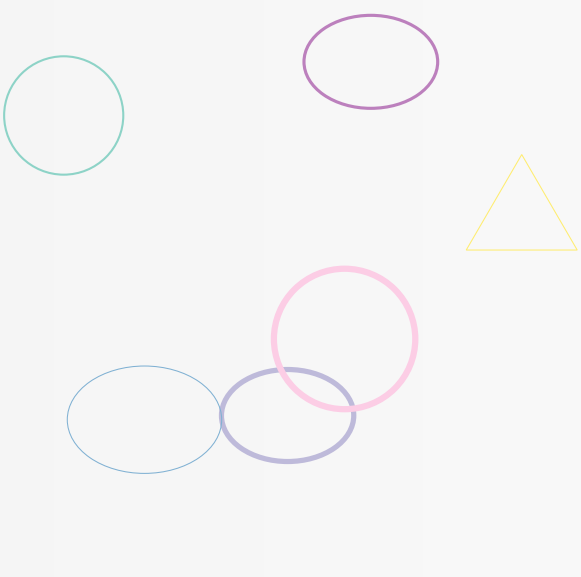[{"shape": "circle", "thickness": 1, "radius": 0.51, "center": [0.11, 0.799]}, {"shape": "oval", "thickness": 2.5, "radius": 0.57, "center": [0.495, 0.28]}, {"shape": "oval", "thickness": 0.5, "radius": 0.66, "center": [0.249, 0.272]}, {"shape": "circle", "thickness": 3, "radius": 0.61, "center": [0.593, 0.412]}, {"shape": "oval", "thickness": 1.5, "radius": 0.58, "center": [0.638, 0.892]}, {"shape": "triangle", "thickness": 0.5, "radius": 0.55, "center": [0.898, 0.621]}]